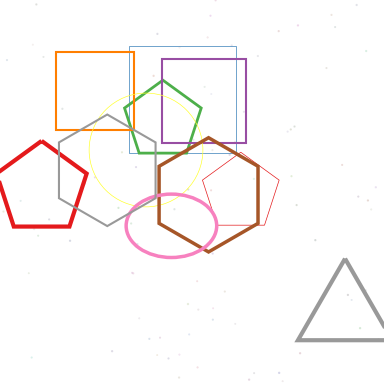[{"shape": "pentagon", "thickness": 0.5, "radius": 0.52, "center": [0.625, 0.5]}, {"shape": "pentagon", "thickness": 3, "radius": 0.62, "center": [0.108, 0.511]}, {"shape": "square", "thickness": 0.5, "radius": 0.69, "center": [0.474, 0.741]}, {"shape": "pentagon", "thickness": 2, "radius": 0.52, "center": [0.423, 0.687]}, {"shape": "square", "thickness": 1.5, "radius": 0.55, "center": [0.53, 0.737]}, {"shape": "square", "thickness": 1.5, "radius": 0.51, "center": [0.247, 0.763]}, {"shape": "circle", "thickness": 0.5, "radius": 0.74, "center": [0.379, 0.61]}, {"shape": "hexagon", "thickness": 2.5, "radius": 0.74, "center": [0.542, 0.494]}, {"shape": "oval", "thickness": 2.5, "radius": 0.59, "center": [0.445, 0.413]}, {"shape": "triangle", "thickness": 3, "radius": 0.71, "center": [0.896, 0.187]}, {"shape": "hexagon", "thickness": 1.5, "radius": 0.72, "center": [0.279, 0.558]}]